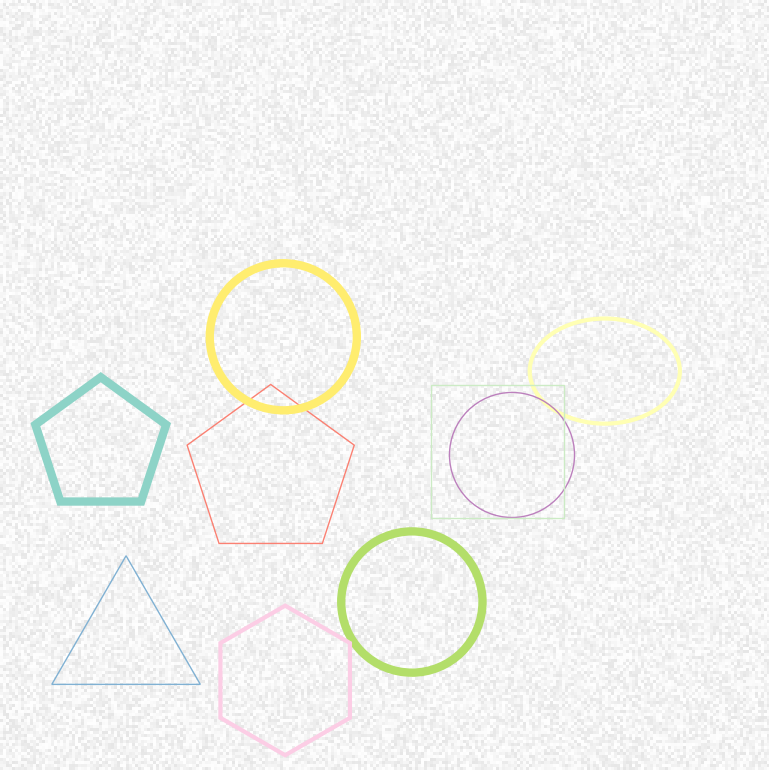[{"shape": "pentagon", "thickness": 3, "radius": 0.45, "center": [0.131, 0.421]}, {"shape": "oval", "thickness": 1.5, "radius": 0.49, "center": [0.785, 0.518]}, {"shape": "pentagon", "thickness": 0.5, "radius": 0.57, "center": [0.352, 0.387]}, {"shape": "triangle", "thickness": 0.5, "radius": 0.56, "center": [0.164, 0.167]}, {"shape": "circle", "thickness": 3, "radius": 0.46, "center": [0.535, 0.218]}, {"shape": "hexagon", "thickness": 1.5, "radius": 0.49, "center": [0.37, 0.116]}, {"shape": "circle", "thickness": 0.5, "radius": 0.41, "center": [0.665, 0.409]}, {"shape": "square", "thickness": 0.5, "radius": 0.43, "center": [0.646, 0.414]}, {"shape": "circle", "thickness": 3, "radius": 0.48, "center": [0.368, 0.563]}]